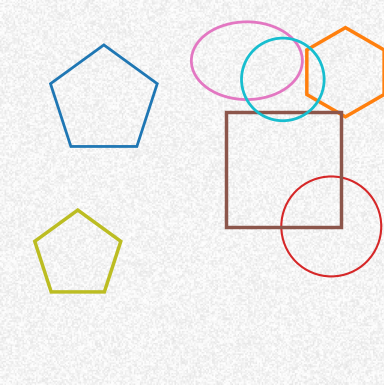[{"shape": "pentagon", "thickness": 2, "radius": 0.73, "center": [0.27, 0.738]}, {"shape": "hexagon", "thickness": 2.5, "radius": 0.58, "center": [0.897, 0.812]}, {"shape": "circle", "thickness": 1.5, "radius": 0.65, "center": [0.86, 0.412]}, {"shape": "square", "thickness": 2.5, "radius": 0.75, "center": [0.736, 0.56]}, {"shape": "oval", "thickness": 2, "radius": 0.72, "center": [0.641, 0.842]}, {"shape": "pentagon", "thickness": 2.5, "radius": 0.59, "center": [0.202, 0.337]}, {"shape": "circle", "thickness": 2, "radius": 0.54, "center": [0.735, 0.794]}]